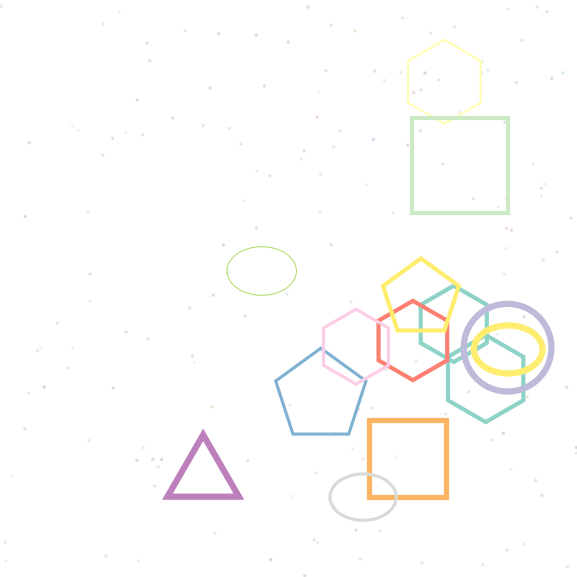[{"shape": "hexagon", "thickness": 2, "radius": 0.33, "center": [0.786, 0.438]}, {"shape": "hexagon", "thickness": 2, "radius": 0.38, "center": [0.841, 0.344]}, {"shape": "hexagon", "thickness": 1, "radius": 0.36, "center": [0.769, 0.857]}, {"shape": "circle", "thickness": 3, "radius": 0.38, "center": [0.879, 0.397]}, {"shape": "hexagon", "thickness": 2, "radius": 0.34, "center": [0.715, 0.41]}, {"shape": "pentagon", "thickness": 1.5, "radius": 0.41, "center": [0.556, 0.314]}, {"shape": "square", "thickness": 2.5, "radius": 0.33, "center": [0.706, 0.205]}, {"shape": "oval", "thickness": 0.5, "radius": 0.3, "center": [0.453, 0.53]}, {"shape": "hexagon", "thickness": 1.5, "radius": 0.32, "center": [0.616, 0.399]}, {"shape": "oval", "thickness": 1.5, "radius": 0.29, "center": [0.629, 0.138]}, {"shape": "triangle", "thickness": 3, "radius": 0.36, "center": [0.352, 0.175]}, {"shape": "square", "thickness": 2, "radius": 0.41, "center": [0.796, 0.713]}, {"shape": "oval", "thickness": 3, "radius": 0.3, "center": [0.88, 0.394]}, {"shape": "pentagon", "thickness": 2, "radius": 0.35, "center": [0.729, 0.483]}]